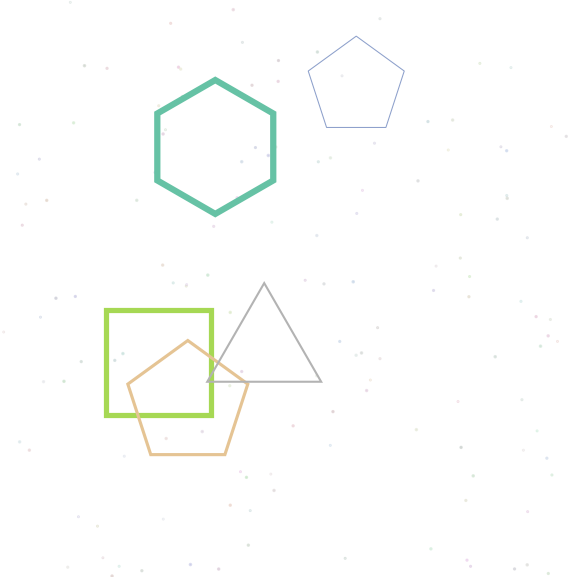[{"shape": "hexagon", "thickness": 3, "radius": 0.58, "center": [0.373, 0.745]}, {"shape": "pentagon", "thickness": 0.5, "radius": 0.44, "center": [0.617, 0.849]}, {"shape": "square", "thickness": 2.5, "radius": 0.45, "center": [0.275, 0.372]}, {"shape": "pentagon", "thickness": 1.5, "radius": 0.55, "center": [0.325, 0.3]}, {"shape": "triangle", "thickness": 1, "radius": 0.57, "center": [0.458, 0.395]}]